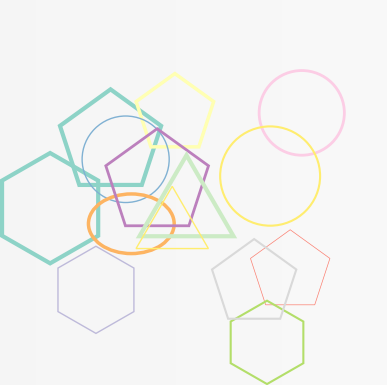[{"shape": "hexagon", "thickness": 3, "radius": 0.72, "center": [0.129, 0.459]}, {"shape": "pentagon", "thickness": 3, "radius": 0.69, "center": [0.285, 0.631]}, {"shape": "pentagon", "thickness": 2.5, "radius": 0.53, "center": [0.451, 0.704]}, {"shape": "hexagon", "thickness": 1, "radius": 0.57, "center": [0.248, 0.247]}, {"shape": "pentagon", "thickness": 0.5, "radius": 0.54, "center": [0.749, 0.295]}, {"shape": "circle", "thickness": 1, "radius": 0.56, "center": [0.324, 0.586]}, {"shape": "oval", "thickness": 2.5, "radius": 0.55, "center": [0.339, 0.419]}, {"shape": "hexagon", "thickness": 1.5, "radius": 0.54, "center": [0.689, 0.111]}, {"shape": "circle", "thickness": 2, "radius": 0.55, "center": [0.779, 0.707]}, {"shape": "pentagon", "thickness": 1.5, "radius": 0.57, "center": [0.656, 0.265]}, {"shape": "pentagon", "thickness": 2, "radius": 0.7, "center": [0.406, 0.526]}, {"shape": "triangle", "thickness": 3, "radius": 0.7, "center": [0.481, 0.457]}, {"shape": "circle", "thickness": 1.5, "radius": 0.64, "center": [0.697, 0.543]}, {"shape": "triangle", "thickness": 1, "radius": 0.54, "center": [0.444, 0.408]}]